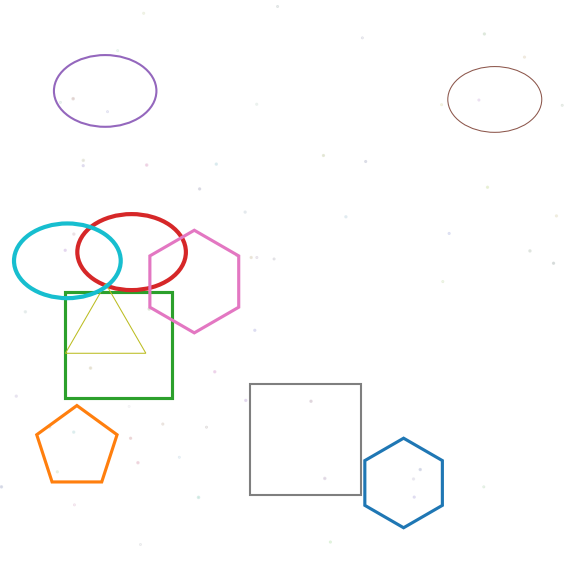[{"shape": "hexagon", "thickness": 1.5, "radius": 0.39, "center": [0.699, 0.163]}, {"shape": "pentagon", "thickness": 1.5, "radius": 0.37, "center": [0.133, 0.224]}, {"shape": "square", "thickness": 1.5, "radius": 0.46, "center": [0.205, 0.401]}, {"shape": "oval", "thickness": 2, "radius": 0.47, "center": [0.228, 0.563]}, {"shape": "oval", "thickness": 1, "radius": 0.44, "center": [0.182, 0.842]}, {"shape": "oval", "thickness": 0.5, "radius": 0.41, "center": [0.857, 0.827]}, {"shape": "hexagon", "thickness": 1.5, "radius": 0.44, "center": [0.336, 0.512]}, {"shape": "square", "thickness": 1, "radius": 0.48, "center": [0.529, 0.238]}, {"shape": "triangle", "thickness": 0.5, "radius": 0.4, "center": [0.183, 0.428]}, {"shape": "oval", "thickness": 2, "radius": 0.46, "center": [0.117, 0.548]}]